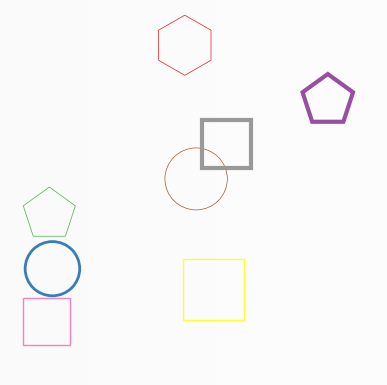[{"shape": "hexagon", "thickness": 0.5, "radius": 0.39, "center": [0.477, 0.883]}, {"shape": "circle", "thickness": 2, "radius": 0.35, "center": [0.135, 0.302]}, {"shape": "pentagon", "thickness": 0.5, "radius": 0.35, "center": [0.127, 0.444]}, {"shape": "pentagon", "thickness": 3, "radius": 0.34, "center": [0.846, 0.739]}, {"shape": "square", "thickness": 1, "radius": 0.4, "center": [0.55, 0.248]}, {"shape": "circle", "thickness": 0.5, "radius": 0.4, "center": [0.506, 0.535]}, {"shape": "square", "thickness": 1, "radius": 0.31, "center": [0.119, 0.164]}, {"shape": "square", "thickness": 3, "radius": 0.32, "center": [0.585, 0.626]}]